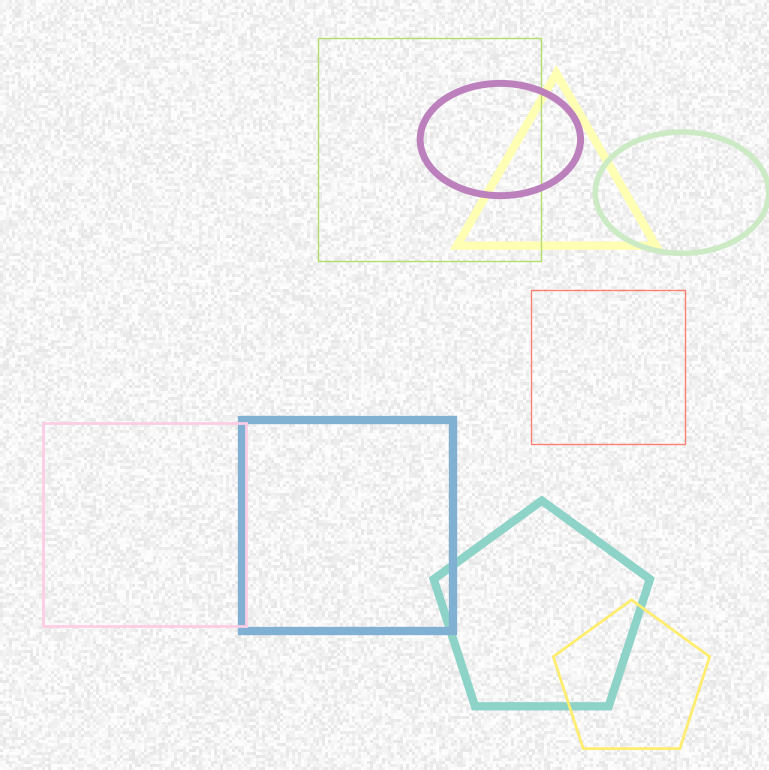[{"shape": "pentagon", "thickness": 3, "radius": 0.74, "center": [0.704, 0.202]}, {"shape": "triangle", "thickness": 3, "radius": 0.75, "center": [0.723, 0.756]}, {"shape": "square", "thickness": 0.5, "radius": 0.5, "center": [0.79, 0.524]}, {"shape": "square", "thickness": 3, "radius": 0.69, "center": [0.452, 0.317]}, {"shape": "square", "thickness": 0.5, "radius": 0.72, "center": [0.558, 0.805]}, {"shape": "square", "thickness": 1, "radius": 0.66, "center": [0.188, 0.319]}, {"shape": "oval", "thickness": 2.5, "radius": 0.52, "center": [0.65, 0.819]}, {"shape": "oval", "thickness": 2, "radius": 0.56, "center": [0.886, 0.75]}, {"shape": "pentagon", "thickness": 1, "radius": 0.53, "center": [0.82, 0.114]}]